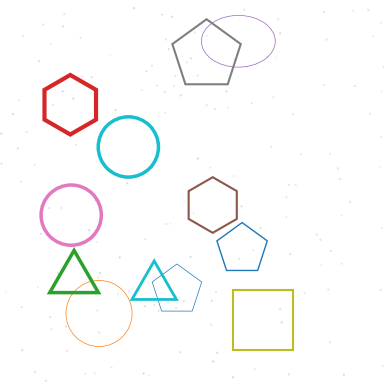[{"shape": "pentagon", "thickness": 1, "radius": 0.34, "center": [0.629, 0.353]}, {"shape": "pentagon", "thickness": 0.5, "radius": 0.34, "center": [0.46, 0.247]}, {"shape": "circle", "thickness": 0.5, "radius": 0.43, "center": [0.257, 0.186]}, {"shape": "triangle", "thickness": 2.5, "radius": 0.37, "center": [0.192, 0.276]}, {"shape": "hexagon", "thickness": 3, "radius": 0.39, "center": [0.182, 0.728]}, {"shape": "oval", "thickness": 0.5, "radius": 0.48, "center": [0.619, 0.893]}, {"shape": "hexagon", "thickness": 1.5, "radius": 0.36, "center": [0.553, 0.468]}, {"shape": "circle", "thickness": 2.5, "radius": 0.39, "center": [0.185, 0.441]}, {"shape": "pentagon", "thickness": 1.5, "radius": 0.47, "center": [0.537, 0.857]}, {"shape": "square", "thickness": 1.5, "radius": 0.39, "center": [0.683, 0.17]}, {"shape": "triangle", "thickness": 2, "radius": 0.33, "center": [0.4, 0.256]}, {"shape": "circle", "thickness": 2.5, "radius": 0.39, "center": [0.333, 0.618]}]